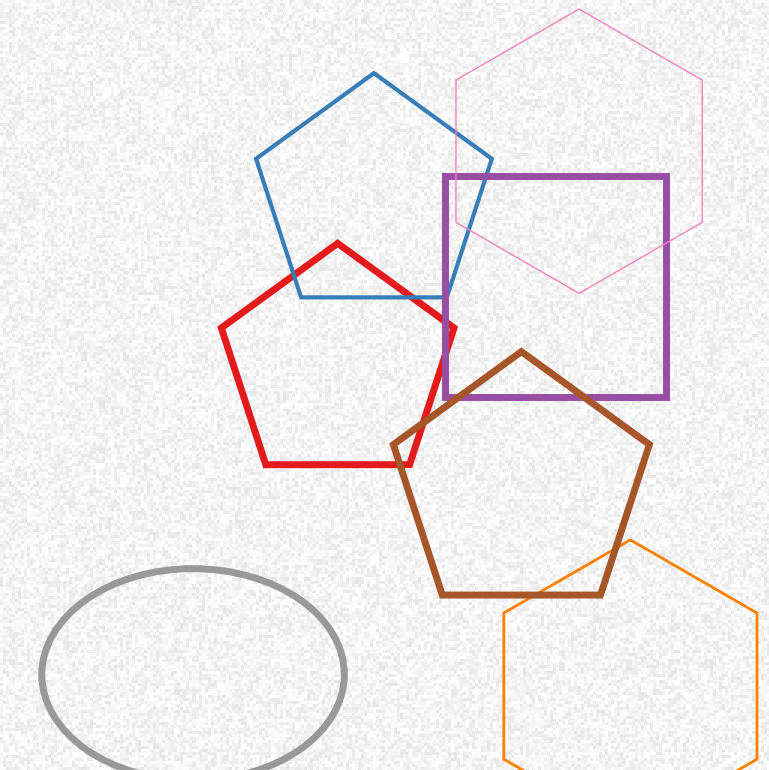[{"shape": "pentagon", "thickness": 2.5, "radius": 0.79, "center": [0.439, 0.525]}, {"shape": "pentagon", "thickness": 1.5, "radius": 0.8, "center": [0.486, 0.744]}, {"shape": "square", "thickness": 2.5, "radius": 0.72, "center": [0.721, 0.628]}, {"shape": "hexagon", "thickness": 1, "radius": 0.95, "center": [0.819, 0.109]}, {"shape": "pentagon", "thickness": 2.5, "radius": 0.87, "center": [0.677, 0.369]}, {"shape": "hexagon", "thickness": 0.5, "radius": 0.92, "center": [0.752, 0.804]}, {"shape": "oval", "thickness": 2.5, "radius": 0.98, "center": [0.251, 0.124]}]